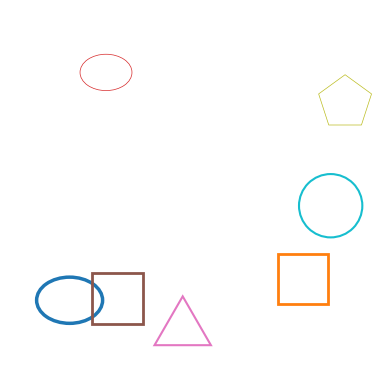[{"shape": "oval", "thickness": 2.5, "radius": 0.43, "center": [0.181, 0.22]}, {"shape": "square", "thickness": 2, "radius": 0.33, "center": [0.787, 0.275]}, {"shape": "oval", "thickness": 0.5, "radius": 0.34, "center": [0.275, 0.812]}, {"shape": "square", "thickness": 2, "radius": 0.33, "center": [0.304, 0.225]}, {"shape": "triangle", "thickness": 1.5, "radius": 0.42, "center": [0.475, 0.146]}, {"shape": "pentagon", "thickness": 0.5, "radius": 0.36, "center": [0.896, 0.734]}, {"shape": "circle", "thickness": 1.5, "radius": 0.41, "center": [0.859, 0.466]}]